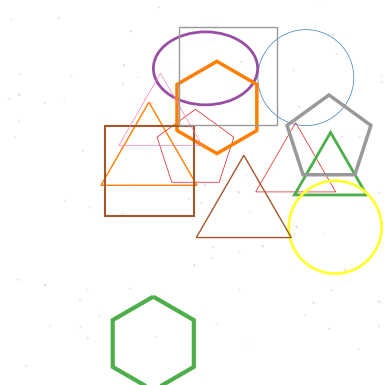[{"shape": "pentagon", "thickness": 0.5, "radius": 0.52, "center": [0.508, 0.611]}, {"shape": "triangle", "thickness": 0.5, "radius": 0.6, "center": [0.768, 0.561]}, {"shape": "circle", "thickness": 0.5, "radius": 0.62, "center": [0.794, 0.798]}, {"shape": "triangle", "thickness": 2, "radius": 0.54, "center": [0.859, 0.548]}, {"shape": "hexagon", "thickness": 3, "radius": 0.61, "center": [0.398, 0.108]}, {"shape": "oval", "thickness": 2, "radius": 0.68, "center": [0.534, 0.822]}, {"shape": "hexagon", "thickness": 2.5, "radius": 0.6, "center": [0.563, 0.721]}, {"shape": "triangle", "thickness": 1, "radius": 0.72, "center": [0.387, 0.591]}, {"shape": "circle", "thickness": 2, "radius": 0.6, "center": [0.871, 0.41]}, {"shape": "triangle", "thickness": 1, "radius": 0.71, "center": [0.633, 0.454]}, {"shape": "square", "thickness": 1.5, "radius": 0.58, "center": [0.388, 0.556]}, {"shape": "triangle", "thickness": 0.5, "radius": 0.63, "center": [0.417, 0.685]}, {"shape": "square", "thickness": 1, "radius": 0.64, "center": [0.592, 0.802]}, {"shape": "pentagon", "thickness": 2.5, "radius": 0.57, "center": [0.854, 0.639]}]